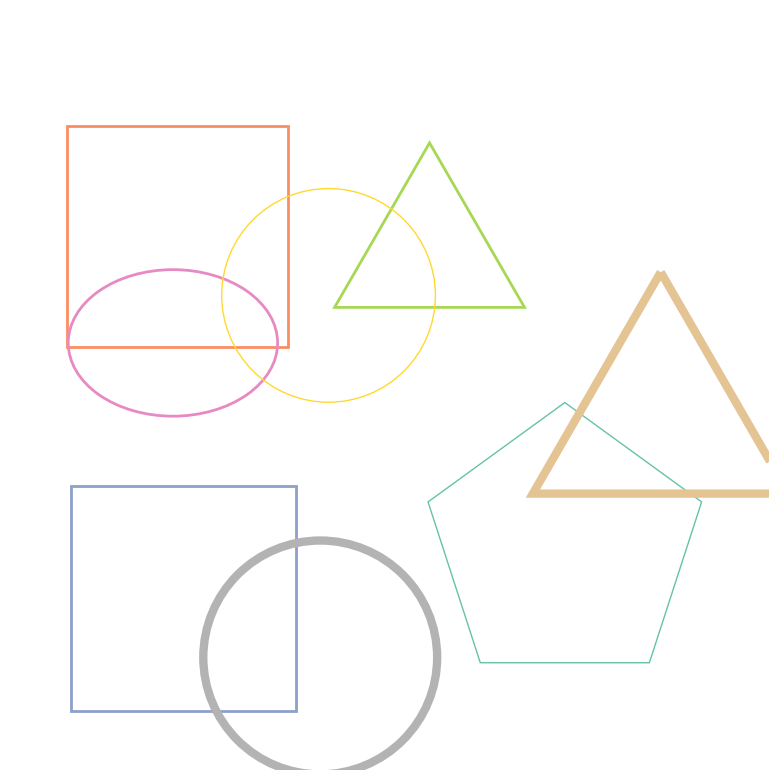[{"shape": "pentagon", "thickness": 0.5, "radius": 0.93, "center": [0.734, 0.29]}, {"shape": "square", "thickness": 1, "radius": 0.72, "center": [0.23, 0.693]}, {"shape": "square", "thickness": 1, "radius": 0.73, "center": [0.238, 0.223]}, {"shape": "oval", "thickness": 1, "radius": 0.68, "center": [0.225, 0.555]}, {"shape": "triangle", "thickness": 1, "radius": 0.71, "center": [0.558, 0.672]}, {"shape": "circle", "thickness": 0.5, "radius": 0.69, "center": [0.427, 0.616]}, {"shape": "triangle", "thickness": 3, "radius": 0.96, "center": [0.858, 0.455]}, {"shape": "circle", "thickness": 3, "radius": 0.76, "center": [0.416, 0.146]}]